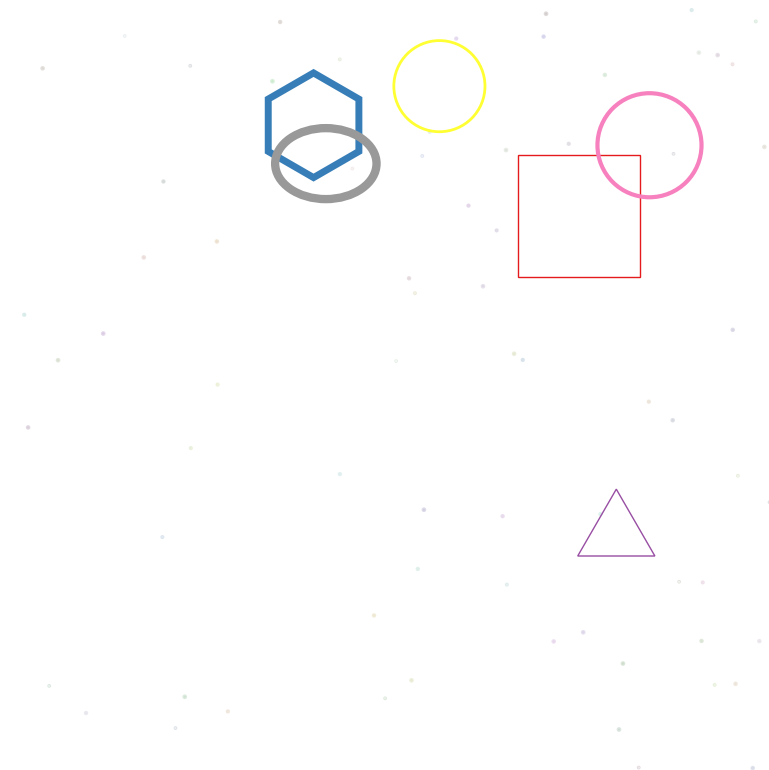[{"shape": "square", "thickness": 0.5, "radius": 0.4, "center": [0.752, 0.72]}, {"shape": "hexagon", "thickness": 2.5, "radius": 0.34, "center": [0.407, 0.837]}, {"shape": "triangle", "thickness": 0.5, "radius": 0.29, "center": [0.8, 0.307]}, {"shape": "circle", "thickness": 1, "radius": 0.3, "center": [0.571, 0.888]}, {"shape": "circle", "thickness": 1.5, "radius": 0.34, "center": [0.843, 0.811]}, {"shape": "oval", "thickness": 3, "radius": 0.33, "center": [0.423, 0.788]}]